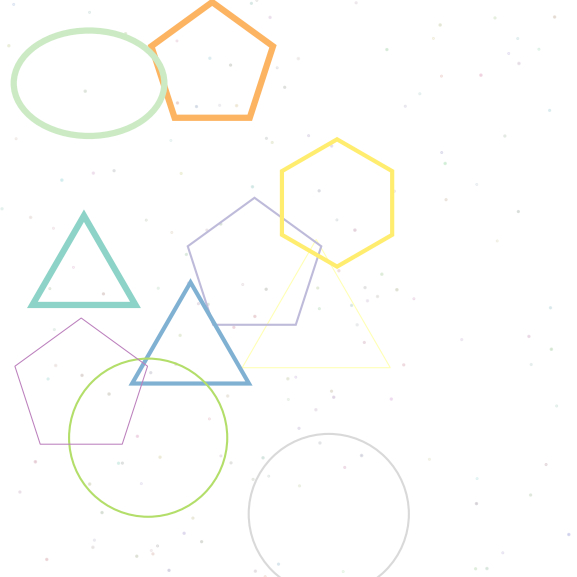[{"shape": "triangle", "thickness": 3, "radius": 0.52, "center": [0.145, 0.523]}, {"shape": "triangle", "thickness": 0.5, "radius": 0.74, "center": [0.548, 0.436]}, {"shape": "pentagon", "thickness": 1, "radius": 0.61, "center": [0.441, 0.535]}, {"shape": "triangle", "thickness": 2, "radius": 0.58, "center": [0.33, 0.393]}, {"shape": "pentagon", "thickness": 3, "radius": 0.55, "center": [0.367, 0.885]}, {"shape": "circle", "thickness": 1, "radius": 0.68, "center": [0.257, 0.241]}, {"shape": "circle", "thickness": 1, "radius": 0.69, "center": [0.569, 0.109]}, {"shape": "pentagon", "thickness": 0.5, "radius": 0.6, "center": [0.141, 0.328]}, {"shape": "oval", "thickness": 3, "radius": 0.65, "center": [0.154, 0.855]}, {"shape": "hexagon", "thickness": 2, "radius": 0.55, "center": [0.584, 0.648]}]